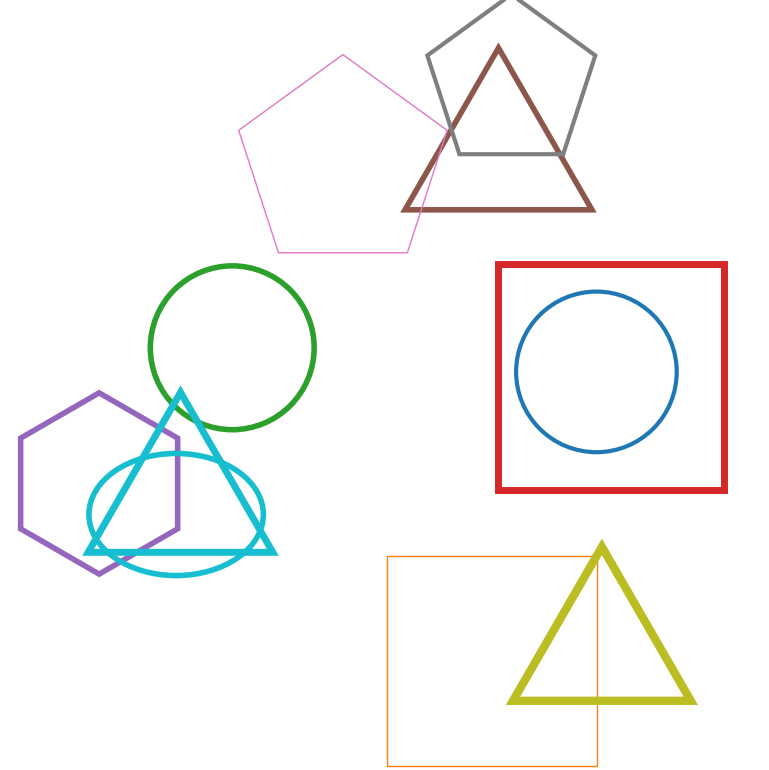[{"shape": "circle", "thickness": 1.5, "radius": 0.52, "center": [0.775, 0.517]}, {"shape": "square", "thickness": 0.5, "radius": 0.68, "center": [0.638, 0.141]}, {"shape": "circle", "thickness": 2, "radius": 0.53, "center": [0.302, 0.548]}, {"shape": "square", "thickness": 2.5, "radius": 0.73, "center": [0.793, 0.511]}, {"shape": "hexagon", "thickness": 2, "radius": 0.59, "center": [0.129, 0.372]}, {"shape": "triangle", "thickness": 2, "radius": 0.7, "center": [0.647, 0.798]}, {"shape": "pentagon", "thickness": 0.5, "radius": 0.71, "center": [0.445, 0.787]}, {"shape": "pentagon", "thickness": 1.5, "radius": 0.57, "center": [0.664, 0.893]}, {"shape": "triangle", "thickness": 3, "radius": 0.67, "center": [0.782, 0.157]}, {"shape": "oval", "thickness": 2, "radius": 0.57, "center": [0.229, 0.332]}, {"shape": "triangle", "thickness": 2.5, "radius": 0.69, "center": [0.234, 0.352]}]